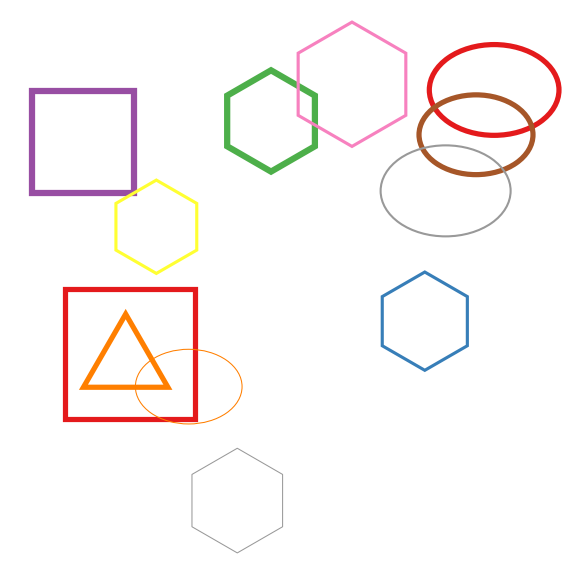[{"shape": "square", "thickness": 2.5, "radius": 0.56, "center": [0.225, 0.387]}, {"shape": "oval", "thickness": 2.5, "radius": 0.56, "center": [0.856, 0.843]}, {"shape": "hexagon", "thickness": 1.5, "radius": 0.43, "center": [0.736, 0.443]}, {"shape": "hexagon", "thickness": 3, "radius": 0.44, "center": [0.469, 0.79]}, {"shape": "square", "thickness": 3, "radius": 0.44, "center": [0.143, 0.753]}, {"shape": "triangle", "thickness": 2.5, "radius": 0.42, "center": [0.218, 0.371]}, {"shape": "oval", "thickness": 0.5, "radius": 0.46, "center": [0.327, 0.33]}, {"shape": "hexagon", "thickness": 1.5, "radius": 0.4, "center": [0.271, 0.606]}, {"shape": "oval", "thickness": 2.5, "radius": 0.49, "center": [0.824, 0.766]}, {"shape": "hexagon", "thickness": 1.5, "radius": 0.54, "center": [0.61, 0.853]}, {"shape": "oval", "thickness": 1, "radius": 0.56, "center": [0.772, 0.669]}, {"shape": "hexagon", "thickness": 0.5, "radius": 0.45, "center": [0.411, 0.132]}]